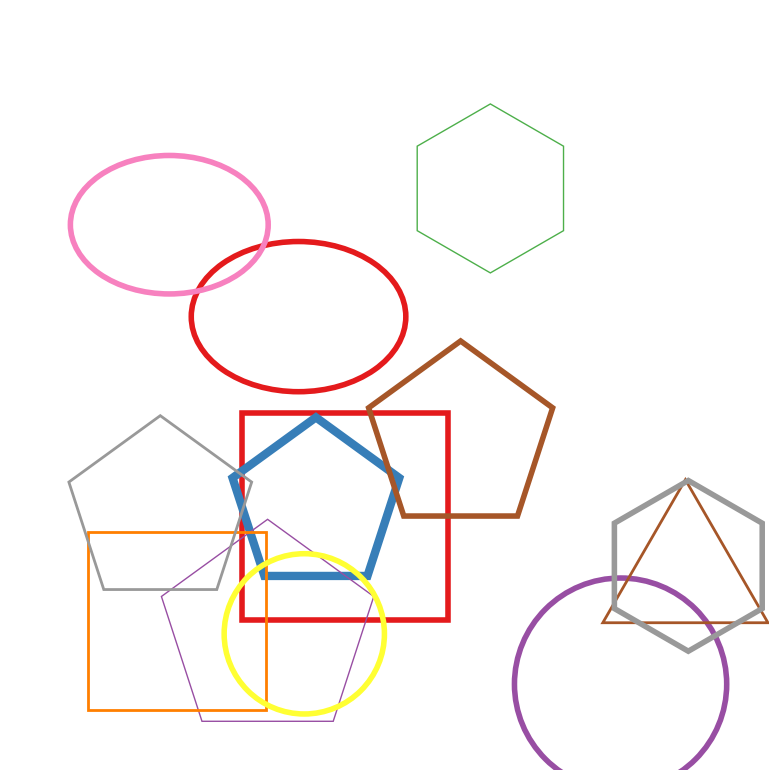[{"shape": "oval", "thickness": 2, "radius": 0.7, "center": [0.388, 0.589]}, {"shape": "square", "thickness": 2, "radius": 0.67, "center": [0.448, 0.329]}, {"shape": "pentagon", "thickness": 3, "radius": 0.57, "center": [0.41, 0.344]}, {"shape": "hexagon", "thickness": 0.5, "radius": 0.55, "center": [0.637, 0.755]}, {"shape": "circle", "thickness": 2, "radius": 0.69, "center": [0.806, 0.112]}, {"shape": "pentagon", "thickness": 0.5, "radius": 0.72, "center": [0.348, 0.181]}, {"shape": "square", "thickness": 1, "radius": 0.58, "center": [0.229, 0.194]}, {"shape": "circle", "thickness": 2, "radius": 0.52, "center": [0.395, 0.177]}, {"shape": "pentagon", "thickness": 2, "radius": 0.63, "center": [0.598, 0.431]}, {"shape": "triangle", "thickness": 1, "radius": 0.62, "center": [0.89, 0.253]}, {"shape": "oval", "thickness": 2, "radius": 0.64, "center": [0.22, 0.708]}, {"shape": "hexagon", "thickness": 2, "radius": 0.55, "center": [0.894, 0.265]}, {"shape": "pentagon", "thickness": 1, "radius": 0.62, "center": [0.208, 0.335]}]